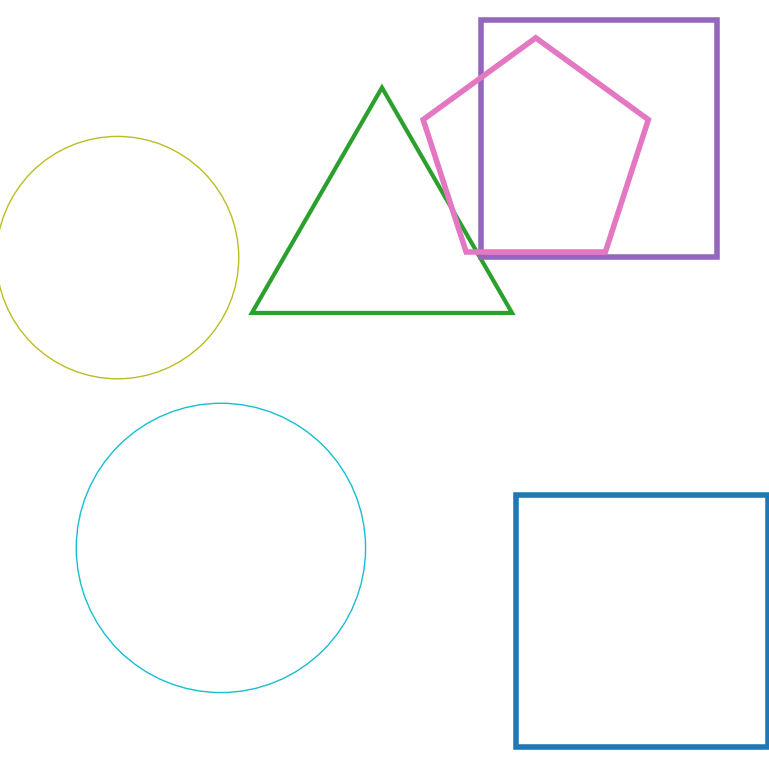[{"shape": "square", "thickness": 2, "radius": 0.82, "center": [0.833, 0.193]}, {"shape": "triangle", "thickness": 1.5, "radius": 0.98, "center": [0.496, 0.691]}, {"shape": "square", "thickness": 2, "radius": 0.77, "center": [0.778, 0.82]}, {"shape": "pentagon", "thickness": 2, "radius": 0.77, "center": [0.696, 0.797]}, {"shape": "circle", "thickness": 0.5, "radius": 0.79, "center": [0.153, 0.665]}, {"shape": "circle", "thickness": 0.5, "radius": 0.94, "center": [0.287, 0.288]}]